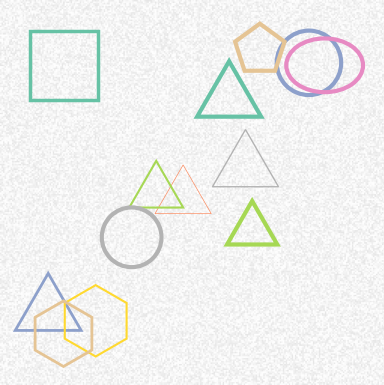[{"shape": "square", "thickness": 2.5, "radius": 0.45, "center": [0.166, 0.83]}, {"shape": "triangle", "thickness": 3, "radius": 0.48, "center": [0.595, 0.745]}, {"shape": "triangle", "thickness": 0.5, "radius": 0.42, "center": [0.476, 0.487]}, {"shape": "circle", "thickness": 3, "radius": 0.42, "center": [0.802, 0.837]}, {"shape": "triangle", "thickness": 2, "radius": 0.49, "center": [0.125, 0.191]}, {"shape": "oval", "thickness": 3, "radius": 0.5, "center": [0.843, 0.83]}, {"shape": "triangle", "thickness": 1.5, "radius": 0.4, "center": [0.406, 0.501]}, {"shape": "triangle", "thickness": 3, "radius": 0.38, "center": [0.655, 0.403]}, {"shape": "hexagon", "thickness": 1.5, "radius": 0.46, "center": [0.249, 0.167]}, {"shape": "hexagon", "thickness": 2, "radius": 0.43, "center": [0.165, 0.133]}, {"shape": "pentagon", "thickness": 3, "radius": 0.34, "center": [0.675, 0.871]}, {"shape": "triangle", "thickness": 1, "radius": 0.5, "center": [0.638, 0.564]}, {"shape": "circle", "thickness": 3, "radius": 0.39, "center": [0.342, 0.384]}]